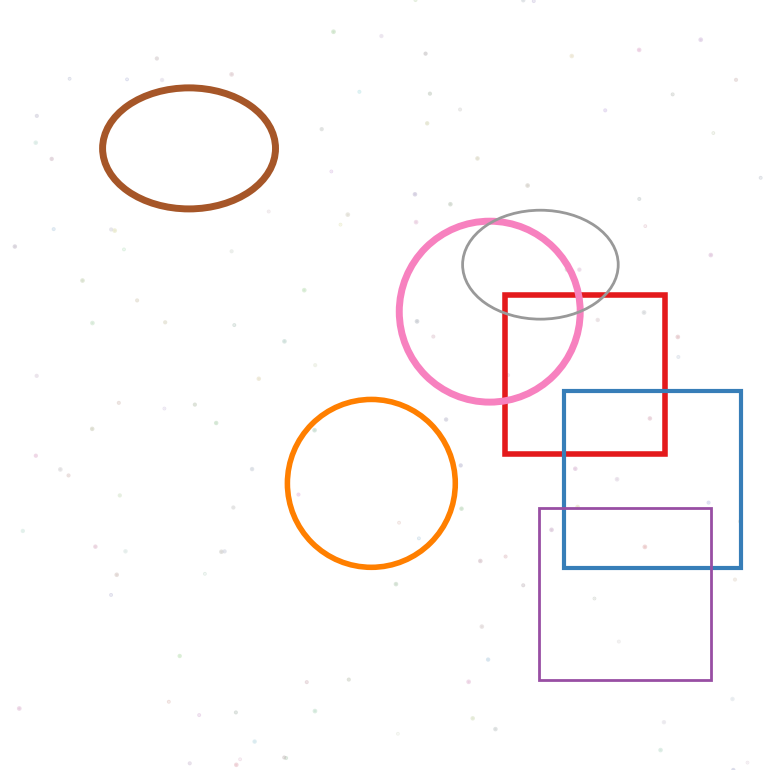[{"shape": "square", "thickness": 2, "radius": 0.52, "center": [0.76, 0.514]}, {"shape": "square", "thickness": 1.5, "radius": 0.57, "center": [0.848, 0.378]}, {"shape": "square", "thickness": 1, "radius": 0.56, "center": [0.812, 0.228]}, {"shape": "circle", "thickness": 2, "radius": 0.55, "center": [0.482, 0.372]}, {"shape": "oval", "thickness": 2.5, "radius": 0.56, "center": [0.246, 0.807]}, {"shape": "circle", "thickness": 2.5, "radius": 0.59, "center": [0.636, 0.595]}, {"shape": "oval", "thickness": 1, "radius": 0.51, "center": [0.702, 0.656]}]